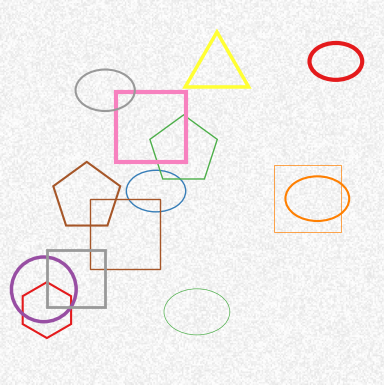[{"shape": "hexagon", "thickness": 1.5, "radius": 0.36, "center": [0.122, 0.195]}, {"shape": "oval", "thickness": 3, "radius": 0.34, "center": [0.872, 0.841]}, {"shape": "oval", "thickness": 1, "radius": 0.39, "center": [0.405, 0.504]}, {"shape": "oval", "thickness": 0.5, "radius": 0.43, "center": [0.511, 0.19]}, {"shape": "pentagon", "thickness": 1, "radius": 0.46, "center": [0.477, 0.61]}, {"shape": "circle", "thickness": 2.5, "radius": 0.42, "center": [0.114, 0.248]}, {"shape": "oval", "thickness": 1.5, "radius": 0.41, "center": [0.824, 0.484]}, {"shape": "square", "thickness": 0.5, "radius": 0.43, "center": [0.798, 0.485]}, {"shape": "triangle", "thickness": 2.5, "radius": 0.48, "center": [0.564, 0.822]}, {"shape": "pentagon", "thickness": 1.5, "radius": 0.46, "center": [0.225, 0.488]}, {"shape": "square", "thickness": 1, "radius": 0.45, "center": [0.324, 0.393]}, {"shape": "square", "thickness": 3, "radius": 0.46, "center": [0.392, 0.67]}, {"shape": "oval", "thickness": 1.5, "radius": 0.38, "center": [0.273, 0.766]}, {"shape": "square", "thickness": 2, "radius": 0.37, "center": [0.197, 0.277]}]